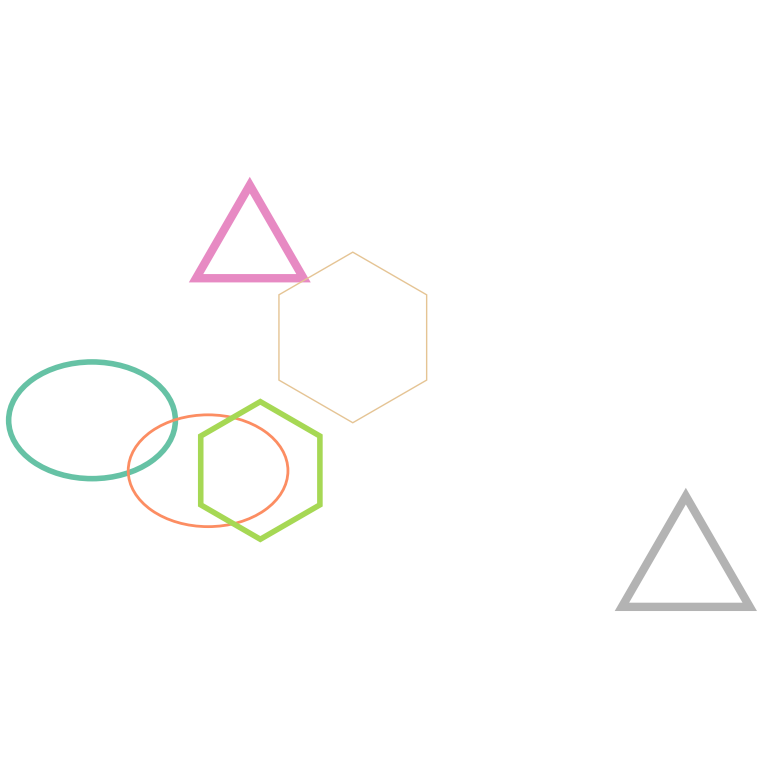[{"shape": "oval", "thickness": 2, "radius": 0.54, "center": [0.12, 0.454]}, {"shape": "oval", "thickness": 1, "radius": 0.52, "center": [0.27, 0.389]}, {"shape": "triangle", "thickness": 3, "radius": 0.4, "center": [0.324, 0.679]}, {"shape": "hexagon", "thickness": 2, "radius": 0.45, "center": [0.338, 0.389]}, {"shape": "hexagon", "thickness": 0.5, "radius": 0.55, "center": [0.458, 0.562]}, {"shape": "triangle", "thickness": 3, "radius": 0.48, "center": [0.891, 0.26]}]